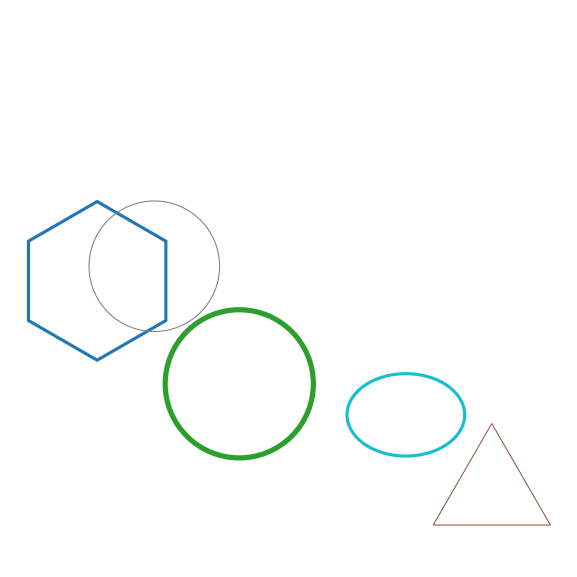[{"shape": "hexagon", "thickness": 1.5, "radius": 0.69, "center": [0.168, 0.513]}, {"shape": "circle", "thickness": 2.5, "radius": 0.64, "center": [0.414, 0.335]}, {"shape": "triangle", "thickness": 0.5, "radius": 0.59, "center": [0.852, 0.149]}, {"shape": "circle", "thickness": 0.5, "radius": 0.57, "center": [0.267, 0.538]}, {"shape": "oval", "thickness": 1.5, "radius": 0.51, "center": [0.703, 0.281]}]